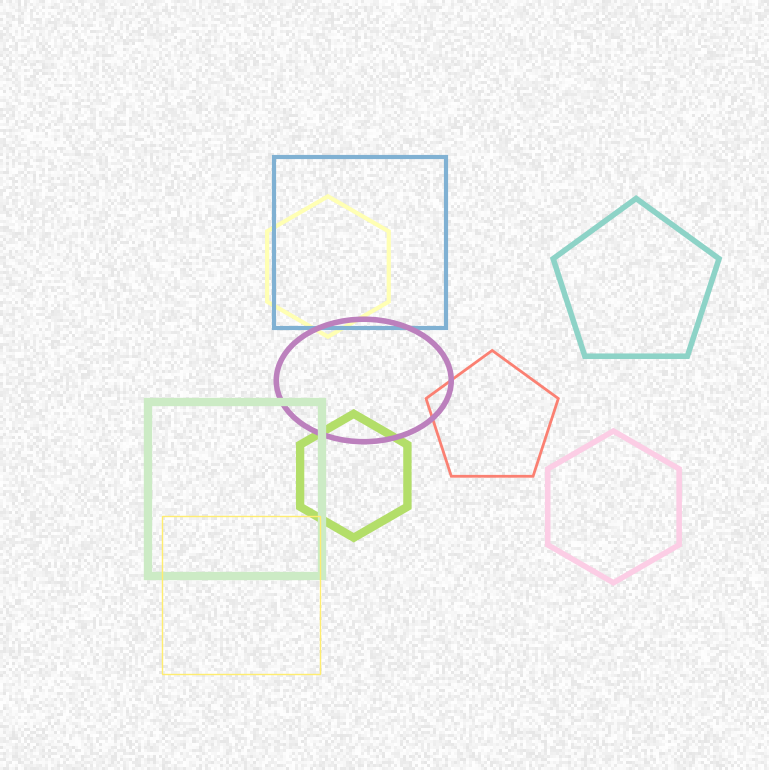[{"shape": "pentagon", "thickness": 2, "radius": 0.57, "center": [0.826, 0.629]}, {"shape": "hexagon", "thickness": 1.5, "radius": 0.46, "center": [0.426, 0.654]}, {"shape": "pentagon", "thickness": 1, "radius": 0.45, "center": [0.639, 0.455]}, {"shape": "square", "thickness": 1.5, "radius": 0.56, "center": [0.467, 0.685]}, {"shape": "hexagon", "thickness": 3, "radius": 0.4, "center": [0.459, 0.382]}, {"shape": "hexagon", "thickness": 2, "radius": 0.49, "center": [0.797, 0.342]}, {"shape": "oval", "thickness": 2, "radius": 0.57, "center": [0.472, 0.506]}, {"shape": "square", "thickness": 3, "radius": 0.57, "center": [0.305, 0.365]}, {"shape": "square", "thickness": 0.5, "radius": 0.51, "center": [0.313, 0.227]}]